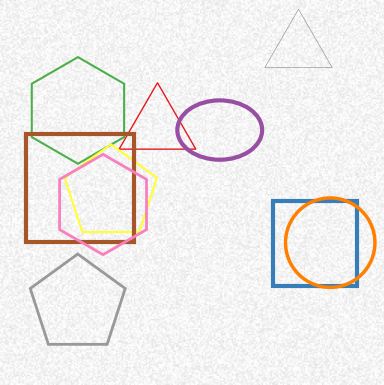[{"shape": "triangle", "thickness": 1, "radius": 0.58, "center": [0.409, 0.67]}, {"shape": "square", "thickness": 3, "radius": 0.55, "center": [0.818, 0.368]}, {"shape": "hexagon", "thickness": 1.5, "radius": 0.69, "center": [0.202, 0.713]}, {"shape": "oval", "thickness": 3, "radius": 0.55, "center": [0.571, 0.662]}, {"shape": "circle", "thickness": 2.5, "radius": 0.58, "center": [0.858, 0.37]}, {"shape": "pentagon", "thickness": 1.5, "radius": 0.63, "center": [0.288, 0.499]}, {"shape": "square", "thickness": 3, "radius": 0.7, "center": [0.207, 0.512]}, {"shape": "hexagon", "thickness": 2, "radius": 0.65, "center": [0.268, 0.469]}, {"shape": "triangle", "thickness": 0.5, "radius": 0.5, "center": [0.775, 0.875]}, {"shape": "pentagon", "thickness": 2, "radius": 0.65, "center": [0.202, 0.211]}]